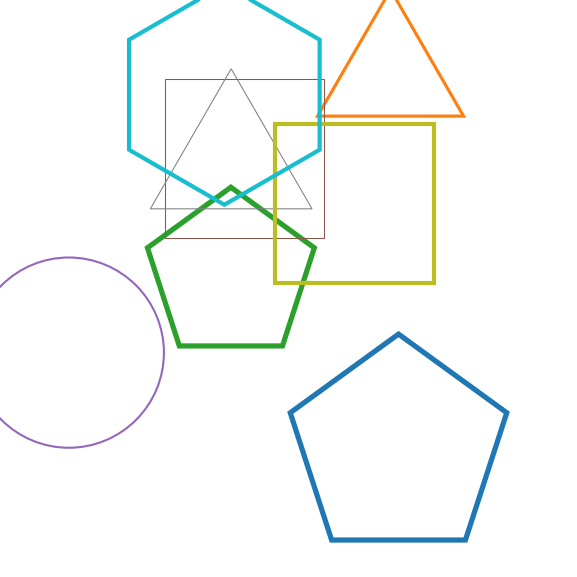[{"shape": "pentagon", "thickness": 2.5, "radius": 0.99, "center": [0.69, 0.223]}, {"shape": "triangle", "thickness": 1.5, "radius": 0.73, "center": [0.676, 0.871]}, {"shape": "pentagon", "thickness": 2.5, "radius": 0.76, "center": [0.4, 0.523]}, {"shape": "circle", "thickness": 1, "radius": 0.82, "center": [0.119, 0.389]}, {"shape": "square", "thickness": 0.5, "radius": 0.69, "center": [0.423, 0.725]}, {"shape": "triangle", "thickness": 0.5, "radius": 0.81, "center": [0.4, 0.718]}, {"shape": "square", "thickness": 2, "radius": 0.69, "center": [0.614, 0.646]}, {"shape": "hexagon", "thickness": 2, "radius": 0.95, "center": [0.388, 0.835]}]